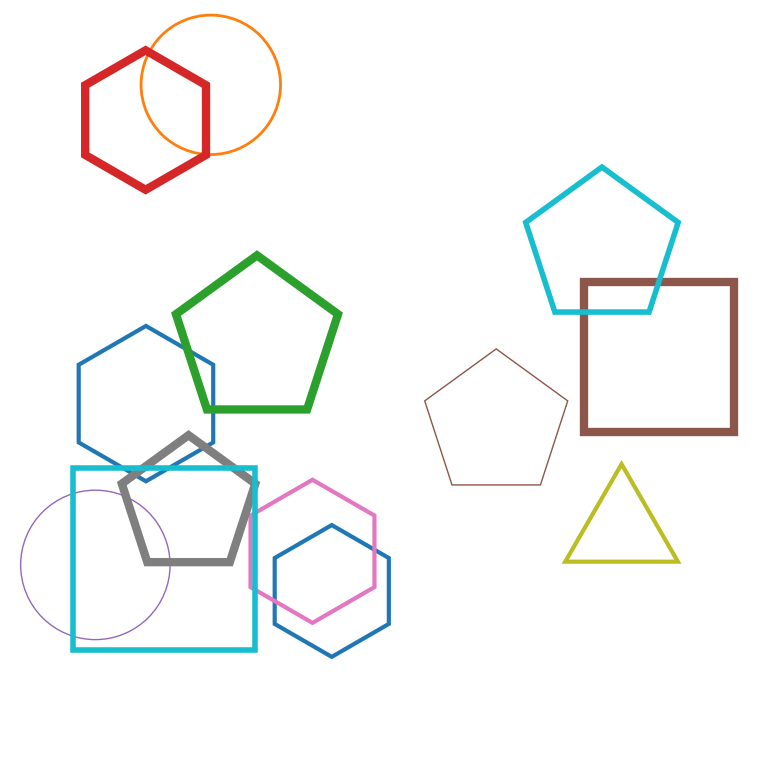[{"shape": "hexagon", "thickness": 1.5, "radius": 0.43, "center": [0.431, 0.233]}, {"shape": "hexagon", "thickness": 1.5, "radius": 0.5, "center": [0.19, 0.476]}, {"shape": "circle", "thickness": 1, "radius": 0.45, "center": [0.274, 0.89]}, {"shape": "pentagon", "thickness": 3, "radius": 0.55, "center": [0.334, 0.558]}, {"shape": "hexagon", "thickness": 3, "radius": 0.45, "center": [0.189, 0.844]}, {"shape": "circle", "thickness": 0.5, "radius": 0.49, "center": [0.124, 0.266]}, {"shape": "pentagon", "thickness": 0.5, "radius": 0.49, "center": [0.644, 0.449]}, {"shape": "square", "thickness": 3, "radius": 0.49, "center": [0.855, 0.536]}, {"shape": "hexagon", "thickness": 1.5, "radius": 0.46, "center": [0.406, 0.284]}, {"shape": "pentagon", "thickness": 3, "radius": 0.46, "center": [0.245, 0.344]}, {"shape": "triangle", "thickness": 1.5, "radius": 0.42, "center": [0.807, 0.313]}, {"shape": "square", "thickness": 2, "radius": 0.59, "center": [0.213, 0.274]}, {"shape": "pentagon", "thickness": 2, "radius": 0.52, "center": [0.782, 0.679]}]